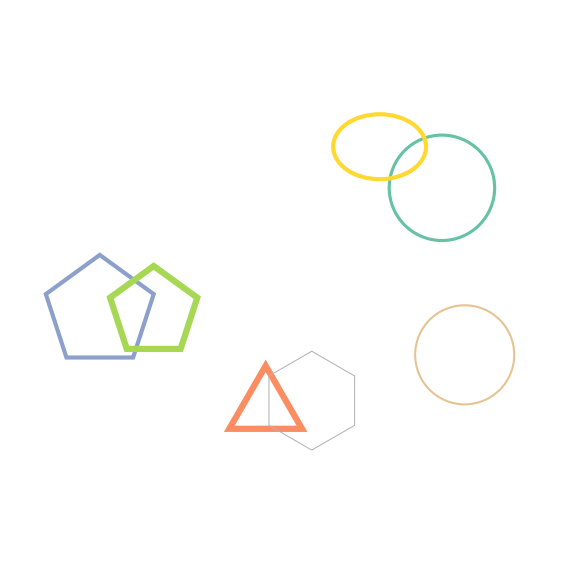[{"shape": "circle", "thickness": 1.5, "radius": 0.46, "center": [0.765, 0.674]}, {"shape": "triangle", "thickness": 3, "radius": 0.36, "center": [0.46, 0.293]}, {"shape": "pentagon", "thickness": 2, "radius": 0.49, "center": [0.173, 0.459]}, {"shape": "pentagon", "thickness": 3, "radius": 0.4, "center": [0.266, 0.459]}, {"shape": "oval", "thickness": 2, "radius": 0.4, "center": [0.657, 0.745]}, {"shape": "circle", "thickness": 1, "radius": 0.43, "center": [0.805, 0.385]}, {"shape": "hexagon", "thickness": 0.5, "radius": 0.43, "center": [0.54, 0.305]}]